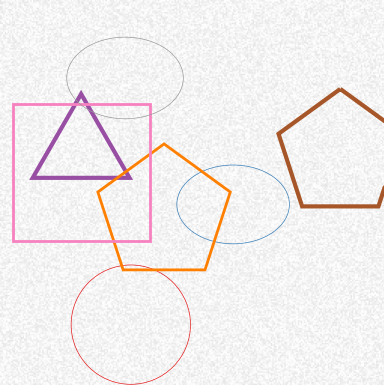[{"shape": "circle", "thickness": 0.5, "radius": 0.78, "center": [0.34, 0.157]}, {"shape": "oval", "thickness": 0.5, "radius": 0.73, "center": [0.606, 0.469]}, {"shape": "triangle", "thickness": 3, "radius": 0.73, "center": [0.211, 0.611]}, {"shape": "pentagon", "thickness": 2, "radius": 0.9, "center": [0.426, 0.445]}, {"shape": "pentagon", "thickness": 3, "radius": 0.84, "center": [0.884, 0.6]}, {"shape": "square", "thickness": 2, "radius": 0.89, "center": [0.212, 0.553]}, {"shape": "oval", "thickness": 0.5, "radius": 0.76, "center": [0.325, 0.797]}]